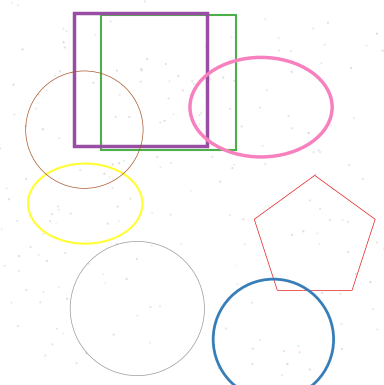[{"shape": "pentagon", "thickness": 0.5, "radius": 0.83, "center": [0.817, 0.379]}, {"shape": "circle", "thickness": 2, "radius": 0.78, "center": [0.71, 0.119]}, {"shape": "square", "thickness": 1.5, "radius": 0.88, "center": [0.437, 0.787]}, {"shape": "square", "thickness": 2.5, "radius": 0.86, "center": [0.364, 0.794]}, {"shape": "oval", "thickness": 1.5, "radius": 0.74, "center": [0.221, 0.471]}, {"shape": "circle", "thickness": 0.5, "radius": 0.76, "center": [0.219, 0.663]}, {"shape": "oval", "thickness": 2.5, "radius": 0.92, "center": [0.678, 0.722]}, {"shape": "circle", "thickness": 0.5, "radius": 0.87, "center": [0.357, 0.199]}]